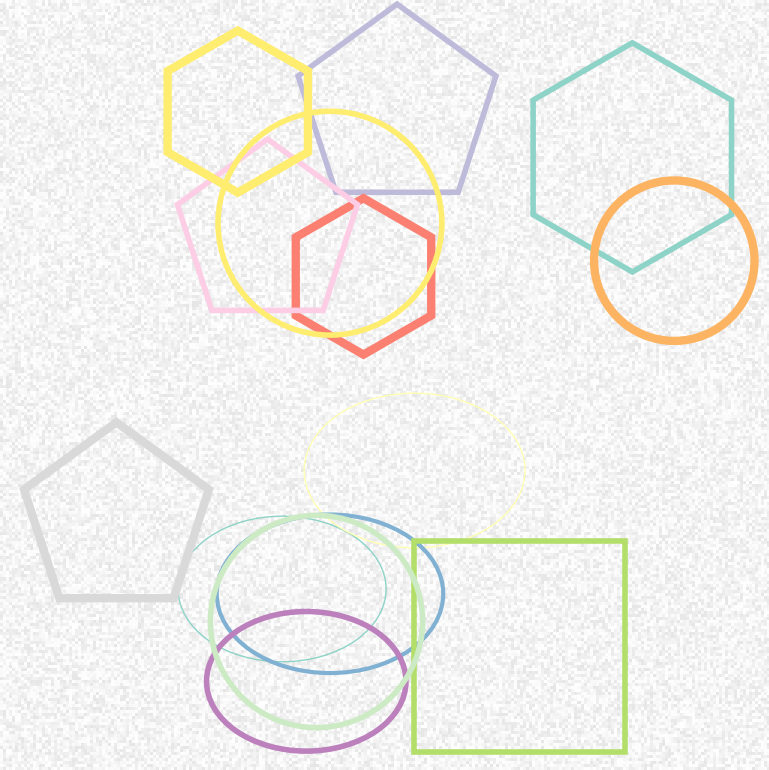[{"shape": "oval", "thickness": 0.5, "radius": 0.68, "center": [0.366, 0.235]}, {"shape": "hexagon", "thickness": 2, "radius": 0.74, "center": [0.821, 0.796]}, {"shape": "oval", "thickness": 0.5, "radius": 0.72, "center": [0.538, 0.389]}, {"shape": "pentagon", "thickness": 2, "radius": 0.68, "center": [0.516, 0.86]}, {"shape": "hexagon", "thickness": 3, "radius": 0.51, "center": [0.472, 0.641]}, {"shape": "oval", "thickness": 1.5, "radius": 0.74, "center": [0.429, 0.229]}, {"shape": "circle", "thickness": 3, "radius": 0.52, "center": [0.876, 0.661]}, {"shape": "square", "thickness": 2, "radius": 0.69, "center": [0.675, 0.16]}, {"shape": "pentagon", "thickness": 2, "radius": 0.61, "center": [0.347, 0.696]}, {"shape": "pentagon", "thickness": 3, "radius": 0.63, "center": [0.151, 0.325]}, {"shape": "oval", "thickness": 2, "radius": 0.65, "center": [0.398, 0.115]}, {"shape": "circle", "thickness": 2, "radius": 0.69, "center": [0.411, 0.193]}, {"shape": "hexagon", "thickness": 3, "radius": 0.53, "center": [0.309, 0.855]}, {"shape": "circle", "thickness": 2, "radius": 0.73, "center": [0.429, 0.71]}]